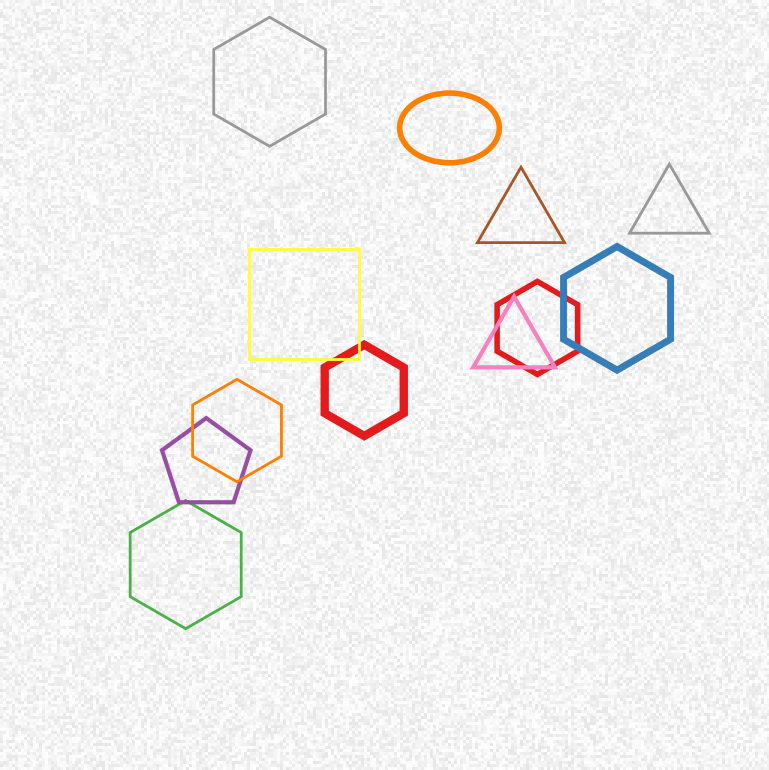[{"shape": "hexagon", "thickness": 3, "radius": 0.3, "center": [0.473, 0.493]}, {"shape": "hexagon", "thickness": 2, "radius": 0.3, "center": [0.698, 0.574]}, {"shape": "hexagon", "thickness": 2.5, "radius": 0.4, "center": [0.801, 0.6]}, {"shape": "hexagon", "thickness": 1, "radius": 0.42, "center": [0.241, 0.267]}, {"shape": "pentagon", "thickness": 1.5, "radius": 0.3, "center": [0.268, 0.397]}, {"shape": "hexagon", "thickness": 1, "radius": 0.33, "center": [0.308, 0.441]}, {"shape": "oval", "thickness": 2, "radius": 0.32, "center": [0.584, 0.834]}, {"shape": "square", "thickness": 1, "radius": 0.36, "center": [0.395, 0.605]}, {"shape": "triangle", "thickness": 1, "radius": 0.33, "center": [0.677, 0.718]}, {"shape": "triangle", "thickness": 1.5, "radius": 0.31, "center": [0.668, 0.554]}, {"shape": "hexagon", "thickness": 1, "radius": 0.42, "center": [0.35, 0.894]}, {"shape": "triangle", "thickness": 1, "radius": 0.3, "center": [0.869, 0.727]}]